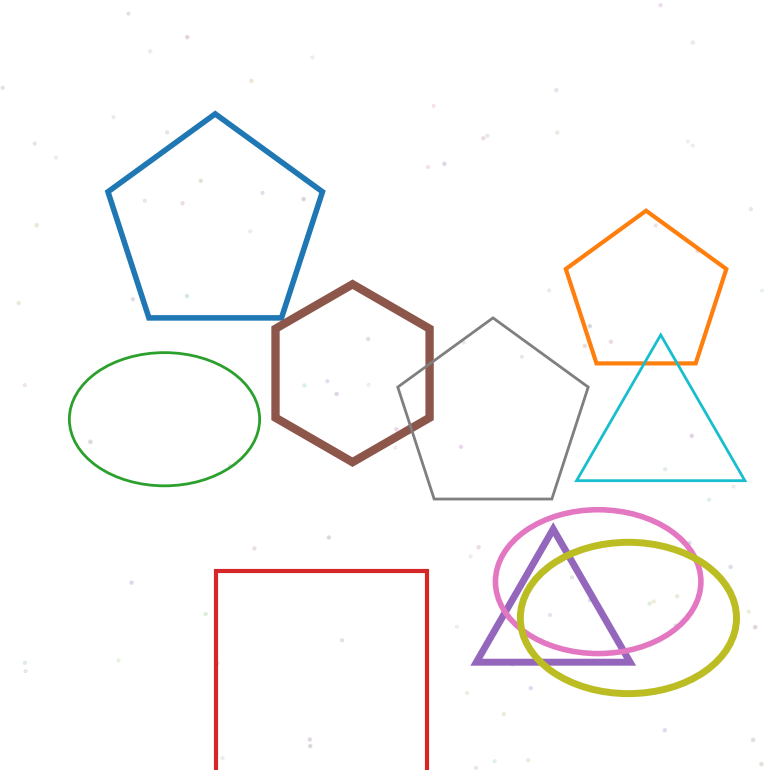[{"shape": "pentagon", "thickness": 2, "radius": 0.73, "center": [0.28, 0.706]}, {"shape": "pentagon", "thickness": 1.5, "radius": 0.55, "center": [0.839, 0.617]}, {"shape": "oval", "thickness": 1, "radius": 0.62, "center": [0.214, 0.456]}, {"shape": "square", "thickness": 1.5, "radius": 0.69, "center": [0.417, 0.121]}, {"shape": "triangle", "thickness": 2.5, "radius": 0.58, "center": [0.718, 0.198]}, {"shape": "hexagon", "thickness": 3, "radius": 0.58, "center": [0.458, 0.515]}, {"shape": "oval", "thickness": 2, "radius": 0.67, "center": [0.777, 0.245]}, {"shape": "pentagon", "thickness": 1, "radius": 0.65, "center": [0.64, 0.457]}, {"shape": "oval", "thickness": 2.5, "radius": 0.7, "center": [0.816, 0.197]}, {"shape": "triangle", "thickness": 1, "radius": 0.63, "center": [0.858, 0.439]}]